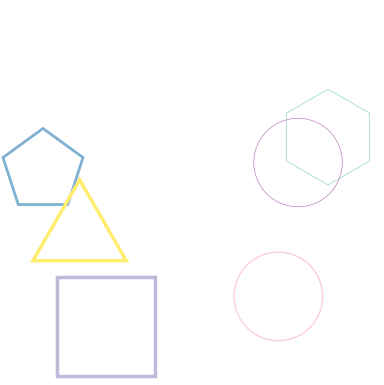[{"shape": "hexagon", "thickness": 0.5, "radius": 0.62, "center": [0.852, 0.644]}, {"shape": "square", "thickness": 2.5, "radius": 0.64, "center": [0.276, 0.151]}, {"shape": "pentagon", "thickness": 2, "radius": 0.55, "center": [0.112, 0.557]}, {"shape": "circle", "thickness": 1, "radius": 0.58, "center": [0.723, 0.23]}, {"shape": "circle", "thickness": 0.5, "radius": 0.57, "center": [0.774, 0.578]}, {"shape": "triangle", "thickness": 2.5, "radius": 0.7, "center": [0.207, 0.393]}]